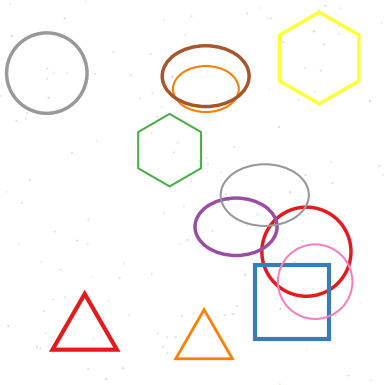[{"shape": "triangle", "thickness": 3, "radius": 0.48, "center": [0.22, 0.14]}, {"shape": "circle", "thickness": 2.5, "radius": 0.58, "center": [0.796, 0.346]}, {"shape": "square", "thickness": 3, "radius": 0.49, "center": [0.759, 0.215]}, {"shape": "hexagon", "thickness": 1.5, "radius": 0.47, "center": [0.44, 0.61]}, {"shape": "oval", "thickness": 2.5, "radius": 0.53, "center": [0.613, 0.411]}, {"shape": "triangle", "thickness": 2, "radius": 0.43, "center": [0.53, 0.111]}, {"shape": "oval", "thickness": 1.5, "radius": 0.43, "center": [0.535, 0.769]}, {"shape": "hexagon", "thickness": 2.5, "radius": 0.6, "center": [0.829, 0.849]}, {"shape": "oval", "thickness": 2.5, "radius": 0.56, "center": [0.534, 0.802]}, {"shape": "circle", "thickness": 1.5, "radius": 0.48, "center": [0.819, 0.268]}, {"shape": "oval", "thickness": 1.5, "radius": 0.57, "center": [0.688, 0.493]}, {"shape": "circle", "thickness": 2.5, "radius": 0.52, "center": [0.122, 0.81]}]